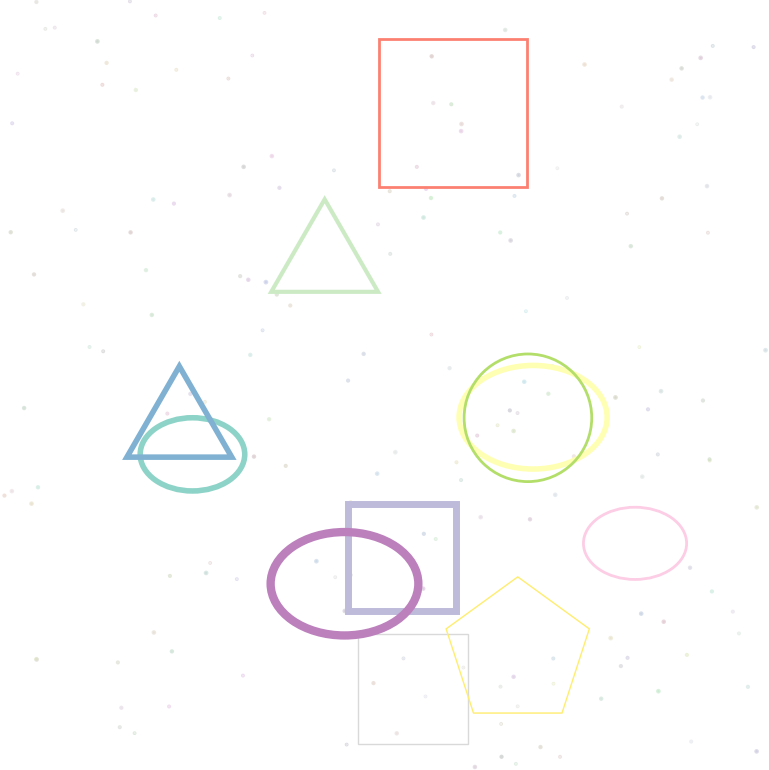[{"shape": "oval", "thickness": 2, "radius": 0.34, "center": [0.25, 0.41]}, {"shape": "oval", "thickness": 2, "radius": 0.48, "center": [0.692, 0.458]}, {"shape": "square", "thickness": 2.5, "radius": 0.35, "center": [0.522, 0.276]}, {"shape": "square", "thickness": 1, "radius": 0.48, "center": [0.589, 0.853]}, {"shape": "triangle", "thickness": 2, "radius": 0.39, "center": [0.233, 0.446]}, {"shape": "circle", "thickness": 1, "radius": 0.41, "center": [0.686, 0.457]}, {"shape": "oval", "thickness": 1, "radius": 0.34, "center": [0.825, 0.294]}, {"shape": "square", "thickness": 0.5, "radius": 0.36, "center": [0.537, 0.106]}, {"shape": "oval", "thickness": 3, "radius": 0.48, "center": [0.447, 0.242]}, {"shape": "triangle", "thickness": 1.5, "radius": 0.4, "center": [0.422, 0.661]}, {"shape": "pentagon", "thickness": 0.5, "radius": 0.49, "center": [0.672, 0.153]}]